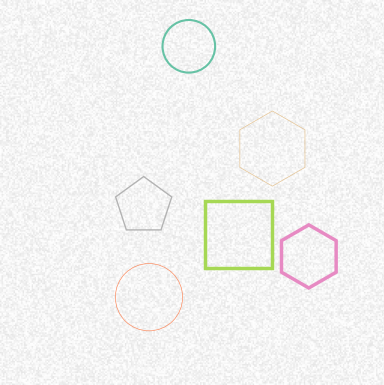[{"shape": "circle", "thickness": 1.5, "radius": 0.34, "center": [0.49, 0.88]}, {"shape": "circle", "thickness": 0.5, "radius": 0.44, "center": [0.387, 0.228]}, {"shape": "hexagon", "thickness": 2.5, "radius": 0.41, "center": [0.802, 0.334]}, {"shape": "square", "thickness": 2.5, "radius": 0.44, "center": [0.62, 0.39]}, {"shape": "hexagon", "thickness": 0.5, "radius": 0.49, "center": [0.708, 0.614]}, {"shape": "pentagon", "thickness": 1, "radius": 0.38, "center": [0.373, 0.465]}]